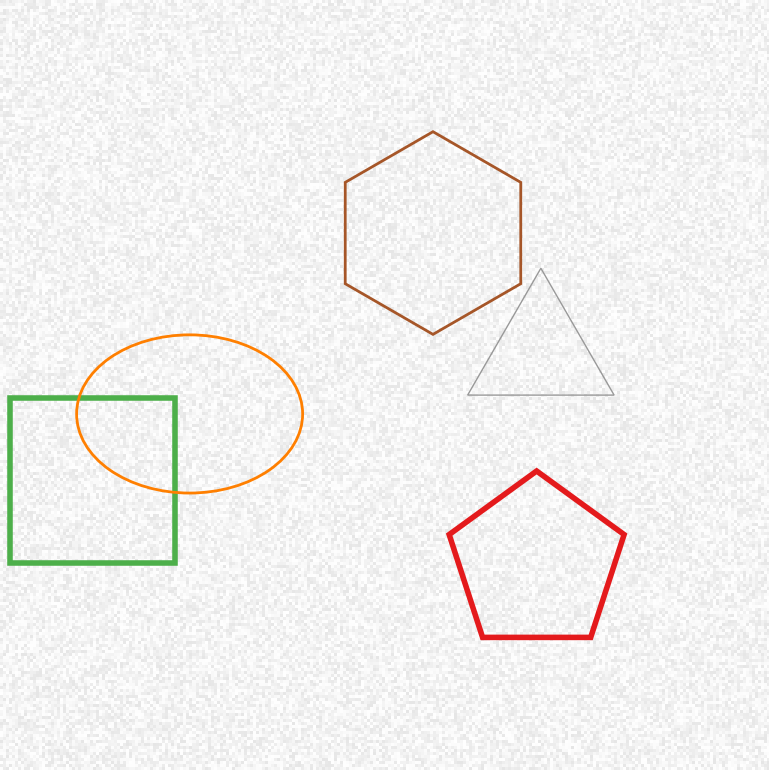[{"shape": "pentagon", "thickness": 2, "radius": 0.6, "center": [0.697, 0.269]}, {"shape": "square", "thickness": 2, "radius": 0.54, "center": [0.12, 0.376]}, {"shape": "oval", "thickness": 1, "radius": 0.73, "center": [0.246, 0.462]}, {"shape": "hexagon", "thickness": 1, "radius": 0.66, "center": [0.562, 0.697]}, {"shape": "triangle", "thickness": 0.5, "radius": 0.55, "center": [0.702, 0.542]}]